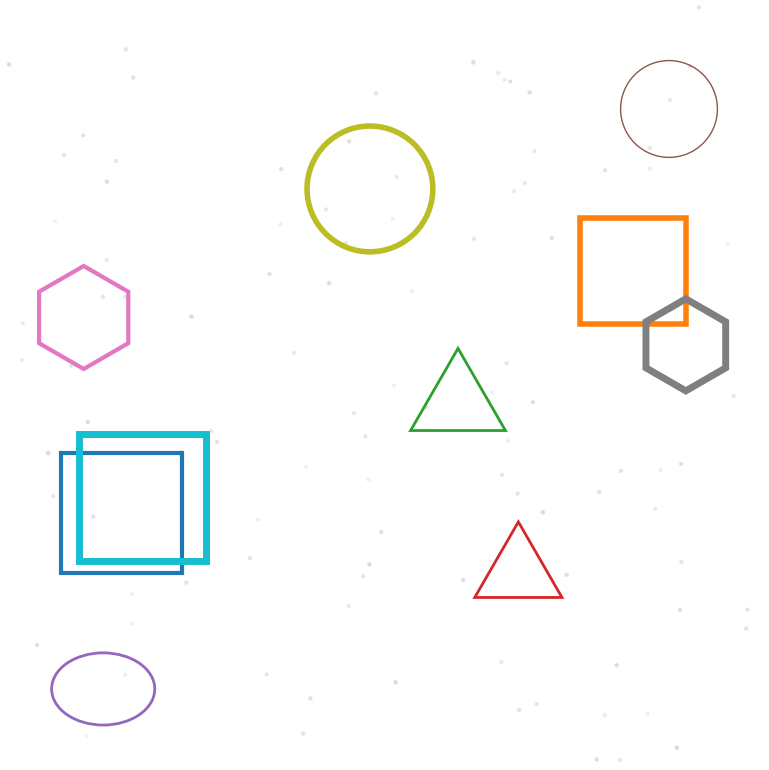[{"shape": "square", "thickness": 1.5, "radius": 0.39, "center": [0.158, 0.334]}, {"shape": "square", "thickness": 2, "radius": 0.34, "center": [0.822, 0.648]}, {"shape": "triangle", "thickness": 1, "radius": 0.36, "center": [0.595, 0.476]}, {"shape": "triangle", "thickness": 1, "radius": 0.33, "center": [0.673, 0.257]}, {"shape": "oval", "thickness": 1, "radius": 0.33, "center": [0.134, 0.105]}, {"shape": "circle", "thickness": 0.5, "radius": 0.31, "center": [0.869, 0.858]}, {"shape": "hexagon", "thickness": 1.5, "radius": 0.33, "center": [0.109, 0.588]}, {"shape": "hexagon", "thickness": 2.5, "radius": 0.3, "center": [0.891, 0.552]}, {"shape": "circle", "thickness": 2, "radius": 0.41, "center": [0.48, 0.755]}, {"shape": "square", "thickness": 2.5, "radius": 0.41, "center": [0.185, 0.353]}]